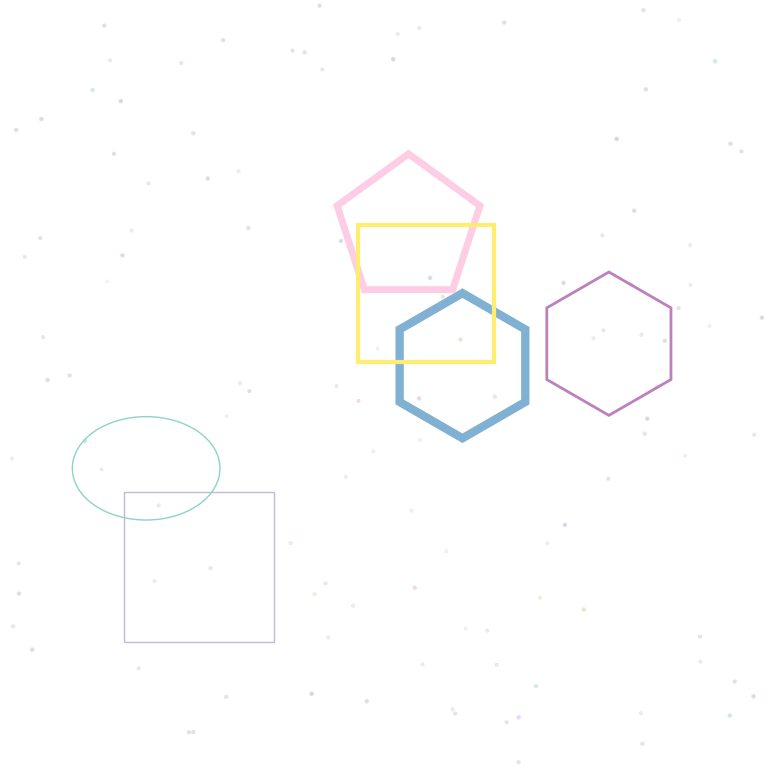[{"shape": "oval", "thickness": 0.5, "radius": 0.48, "center": [0.19, 0.392]}, {"shape": "square", "thickness": 0.5, "radius": 0.49, "center": [0.258, 0.263]}, {"shape": "hexagon", "thickness": 3, "radius": 0.47, "center": [0.601, 0.525]}, {"shape": "pentagon", "thickness": 2.5, "radius": 0.49, "center": [0.531, 0.703]}, {"shape": "hexagon", "thickness": 1, "radius": 0.47, "center": [0.791, 0.554]}, {"shape": "square", "thickness": 1.5, "radius": 0.44, "center": [0.553, 0.619]}]